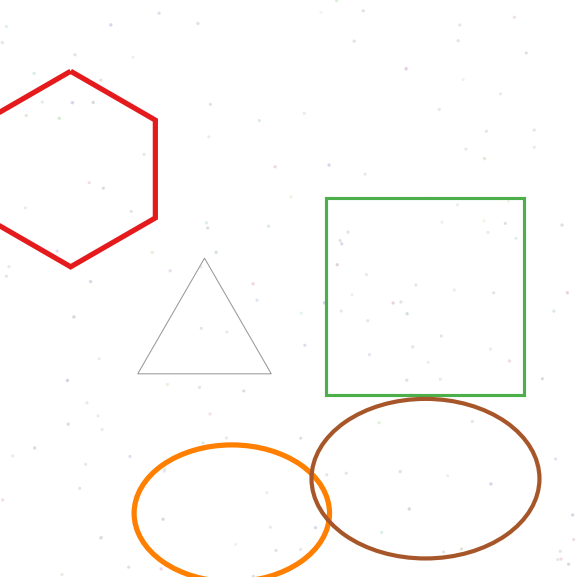[{"shape": "hexagon", "thickness": 2.5, "radius": 0.85, "center": [0.122, 0.706]}, {"shape": "square", "thickness": 1.5, "radius": 0.85, "center": [0.736, 0.486]}, {"shape": "oval", "thickness": 2.5, "radius": 0.85, "center": [0.401, 0.11]}, {"shape": "oval", "thickness": 2, "radius": 0.99, "center": [0.737, 0.17]}, {"shape": "triangle", "thickness": 0.5, "radius": 0.67, "center": [0.354, 0.419]}]